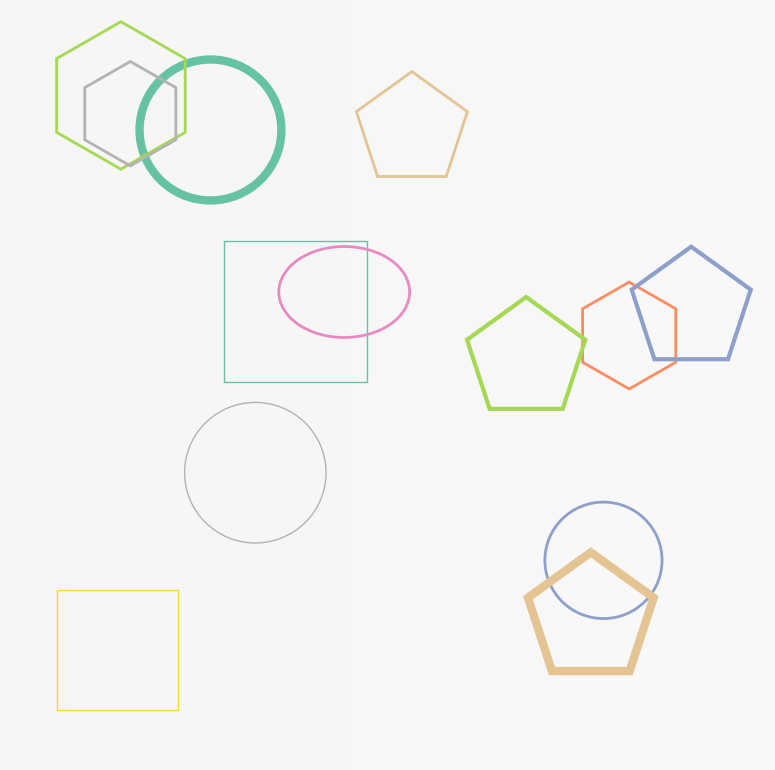[{"shape": "square", "thickness": 0.5, "radius": 0.46, "center": [0.381, 0.595]}, {"shape": "circle", "thickness": 3, "radius": 0.46, "center": [0.272, 0.831]}, {"shape": "hexagon", "thickness": 1, "radius": 0.35, "center": [0.812, 0.564]}, {"shape": "circle", "thickness": 1, "radius": 0.38, "center": [0.779, 0.272]}, {"shape": "pentagon", "thickness": 1.5, "radius": 0.4, "center": [0.892, 0.599]}, {"shape": "oval", "thickness": 1, "radius": 0.42, "center": [0.444, 0.621]}, {"shape": "pentagon", "thickness": 1.5, "radius": 0.4, "center": [0.679, 0.534]}, {"shape": "hexagon", "thickness": 1, "radius": 0.48, "center": [0.156, 0.876]}, {"shape": "square", "thickness": 0.5, "radius": 0.39, "center": [0.152, 0.156]}, {"shape": "pentagon", "thickness": 3, "radius": 0.43, "center": [0.762, 0.197]}, {"shape": "pentagon", "thickness": 1, "radius": 0.38, "center": [0.531, 0.832]}, {"shape": "hexagon", "thickness": 1, "radius": 0.34, "center": [0.168, 0.852]}, {"shape": "circle", "thickness": 0.5, "radius": 0.46, "center": [0.329, 0.386]}]